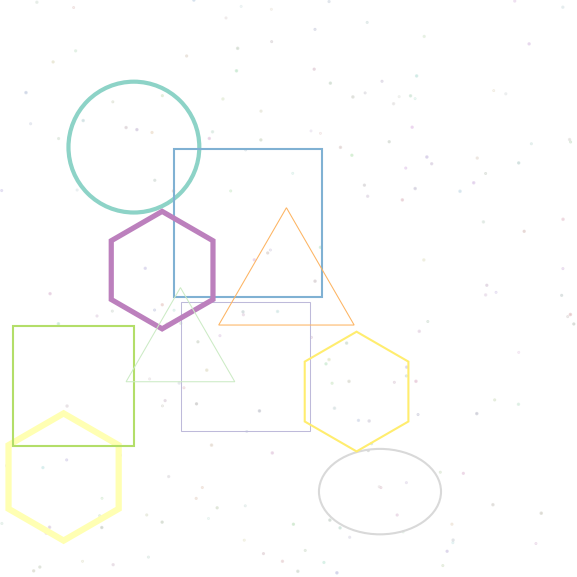[{"shape": "circle", "thickness": 2, "radius": 0.57, "center": [0.232, 0.744]}, {"shape": "hexagon", "thickness": 3, "radius": 0.55, "center": [0.11, 0.173]}, {"shape": "square", "thickness": 0.5, "radius": 0.56, "center": [0.425, 0.365]}, {"shape": "square", "thickness": 1, "radius": 0.64, "center": [0.429, 0.613]}, {"shape": "triangle", "thickness": 0.5, "radius": 0.68, "center": [0.496, 0.504]}, {"shape": "square", "thickness": 1, "radius": 0.52, "center": [0.127, 0.331]}, {"shape": "oval", "thickness": 1, "radius": 0.53, "center": [0.658, 0.148]}, {"shape": "hexagon", "thickness": 2.5, "radius": 0.51, "center": [0.281, 0.531]}, {"shape": "triangle", "thickness": 0.5, "radius": 0.54, "center": [0.312, 0.392]}, {"shape": "hexagon", "thickness": 1, "radius": 0.52, "center": [0.617, 0.321]}]